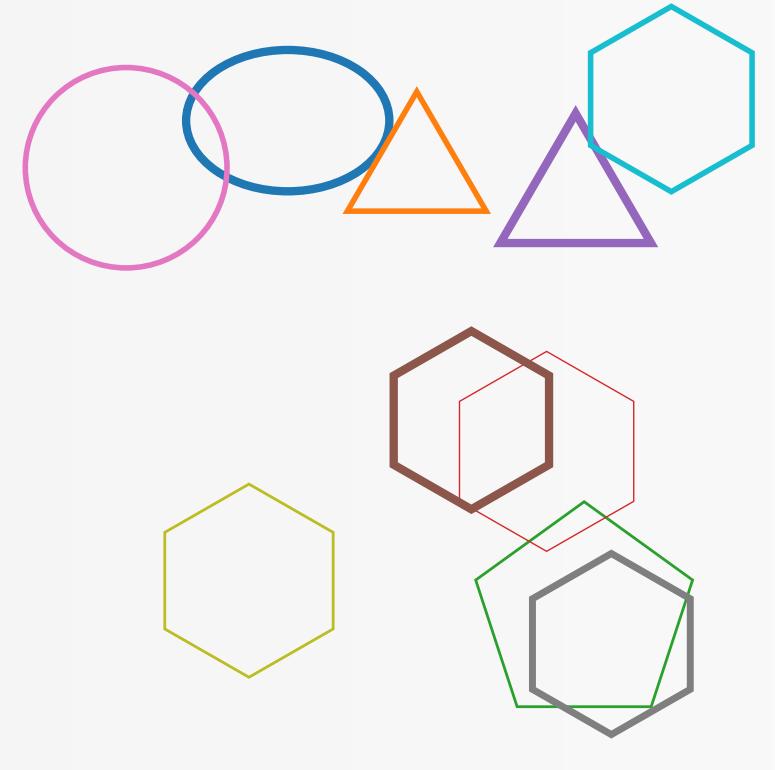[{"shape": "oval", "thickness": 3, "radius": 0.66, "center": [0.371, 0.843]}, {"shape": "triangle", "thickness": 2, "radius": 0.52, "center": [0.538, 0.777]}, {"shape": "pentagon", "thickness": 1, "radius": 0.74, "center": [0.754, 0.201]}, {"shape": "hexagon", "thickness": 0.5, "radius": 0.65, "center": [0.705, 0.414]}, {"shape": "triangle", "thickness": 3, "radius": 0.56, "center": [0.743, 0.74]}, {"shape": "hexagon", "thickness": 3, "radius": 0.58, "center": [0.608, 0.454]}, {"shape": "circle", "thickness": 2, "radius": 0.65, "center": [0.163, 0.782]}, {"shape": "hexagon", "thickness": 2.5, "radius": 0.59, "center": [0.789, 0.164]}, {"shape": "hexagon", "thickness": 1, "radius": 0.63, "center": [0.321, 0.246]}, {"shape": "hexagon", "thickness": 2, "radius": 0.6, "center": [0.866, 0.871]}]